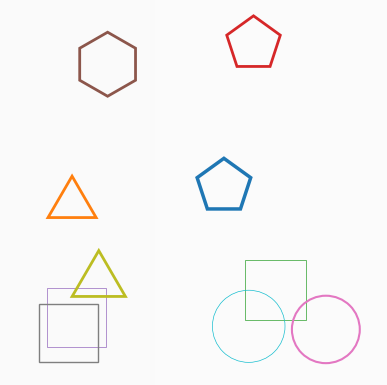[{"shape": "pentagon", "thickness": 2.5, "radius": 0.36, "center": [0.578, 0.516]}, {"shape": "triangle", "thickness": 2, "radius": 0.36, "center": [0.186, 0.471]}, {"shape": "square", "thickness": 0.5, "radius": 0.39, "center": [0.71, 0.246]}, {"shape": "pentagon", "thickness": 2, "radius": 0.36, "center": [0.654, 0.886]}, {"shape": "square", "thickness": 0.5, "radius": 0.38, "center": [0.198, 0.175]}, {"shape": "hexagon", "thickness": 2, "radius": 0.42, "center": [0.278, 0.833]}, {"shape": "circle", "thickness": 1.5, "radius": 0.44, "center": [0.841, 0.144]}, {"shape": "square", "thickness": 1, "radius": 0.37, "center": [0.177, 0.135]}, {"shape": "triangle", "thickness": 2, "radius": 0.4, "center": [0.255, 0.27]}, {"shape": "circle", "thickness": 0.5, "radius": 0.47, "center": [0.642, 0.152]}]